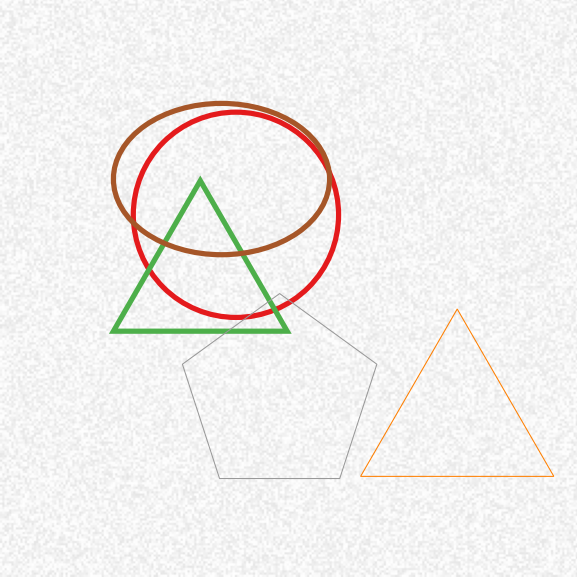[{"shape": "circle", "thickness": 2.5, "radius": 0.89, "center": [0.409, 0.627]}, {"shape": "triangle", "thickness": 2.5, "radius": 0.87, "center": [0.347, 0.512]}, {"shape": "triangle", "thickness": 0.5, "radius": 0.97, "center": [0.792, 0.271]}, {"shape": "oval", "thickness": 2.5, "radius": 0.94, "center": [0.384, 0.689]}, {"shape": "pentagon", "thickness": 0.5, "radius": 0.89, "center": [0.484, 0.314]}]